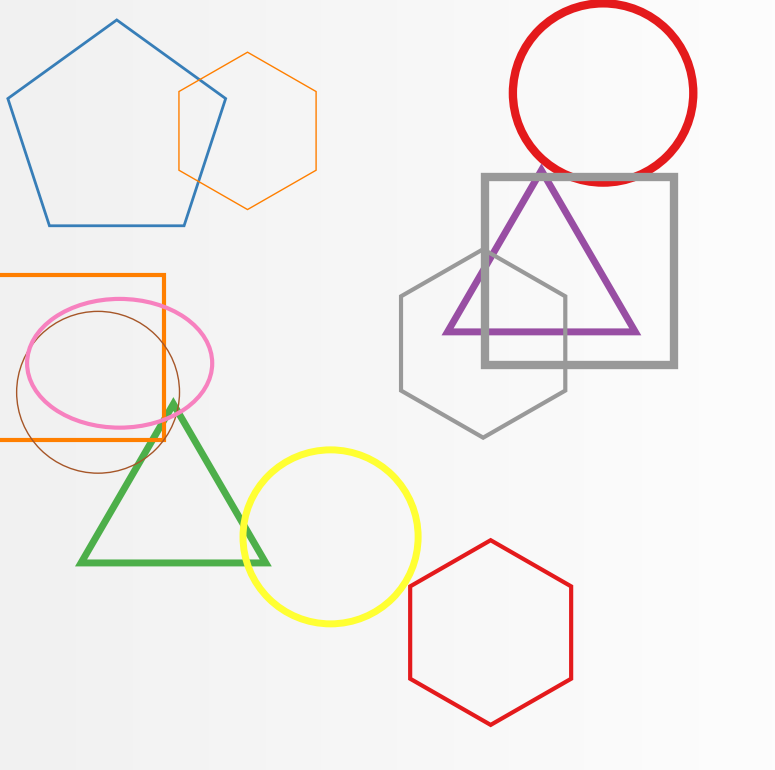[{"shape": "hexagon", "thickness": 1.5, "radius": 0.6, "center": [0.633, 0.178]}, {"shape": "circle", "thickness": 3, "radius": 0.58, "center": [0.778, 0.879]}, {"shape": "pentagon", "thickness": 1, "radius": 0.74, "center": [0.151, 0.826]}, {"shape": "triangle", "thickness": 2.5, "radius": 0.69, "center": [0.224, 0.338]}, {"shape": "triangle", "thickness": 2.5, "radius": 0.7, "center": [0.699, 0.639]}, {"shape": "square", "thickness": 1.5, "radius": 0.53, "center": [0.105, 0.535]}, {"shape": "hexagon", "thickness": 0.5, "radius": 0.51, "center": [0.319, 0.83]}, {"shape": "circle", "thickness": 2.5, "radius": 0.56, "center": [0.427, 0.303]}, {"shape": "circle", "thickness": 0.5, "radius": 0.53, "center": [0.127, 0.491]}, {"shape": "oval", "thickness": 1.5, "radius": 0.6, "center": [0.154, 0.528]}, {"shape": "hexagon", "thickness": 1.5, "radius": 0.61, "center": [0.623, 0.554]}, {"shape": "square", "thickness": 3, "radius": 0.61, "center": [0.748, 0.648]}]